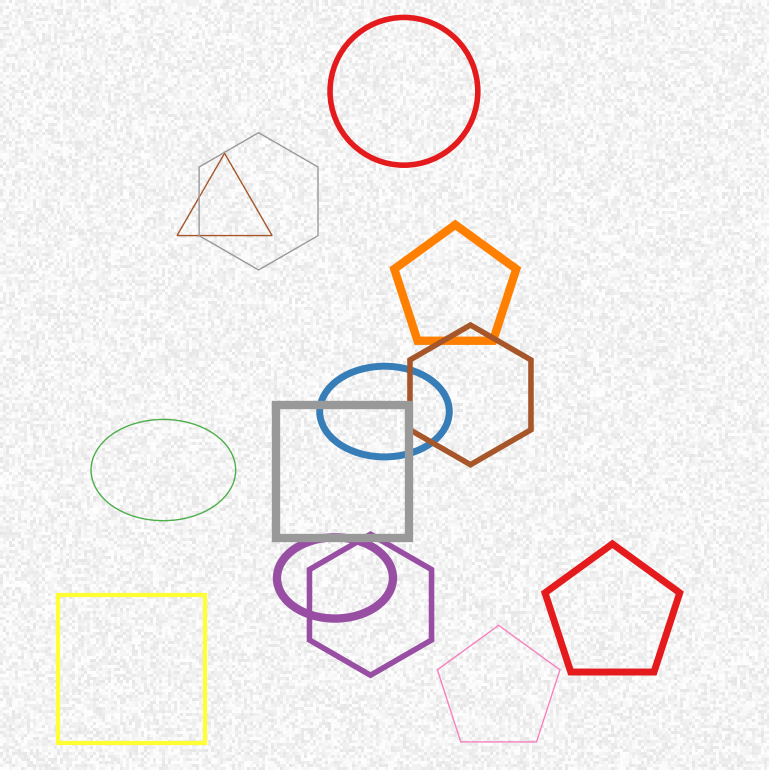[{"shape": "circle", "thickness": 2, "radius": 0.48, "center": [0.525, 0.881]}, {"shape": "pentagon", "thickness": 2.5, "radius": 0.46, "center": [0.795, 0.202]}, {"shape": "oval", "thickness": 2.5, "radius": 0.42, "center": [0.499, 0.466]}, {"shape": "oval", "thickness": 0.5, "radius": 0.47, "center": [0.212, 0.39]}, {"shape": "oval", "thickness": 3, "radius": 0.38, "center": [0.435, 0.249]}, {"shape": "hexagon", "thickness": 2, "radius": 0.46, "center": [0.481, 0.215]}, {"shape": "pentagon", "thickness": 3, "radius": 0.42, "center": [0.591, 0.625]}, {"shape": "square", "thickness": 1.5, "radius": 0.48, "center": [0.171, 0.131]}, {"shape": "hexagon", "thickness": 2, "radius": 0.45, "center": [0.611, 0.487]}, {"shape": "triangle", "thickness": 0.5, "radius": 0.36, "center": [0.292, 0.73]}, {"shape": "pentagon", "thickness": 0.5, "radius": 0.42, "center": [0.648, 0.104]}, {"shape": "square", "thickness": 3, "radius": 0.43, "center": [0.445, 0.388]}, {"shape": "hexagon", "thickness": 0.5, "radius": 0.45, "center": [0.336, 0.739]}]